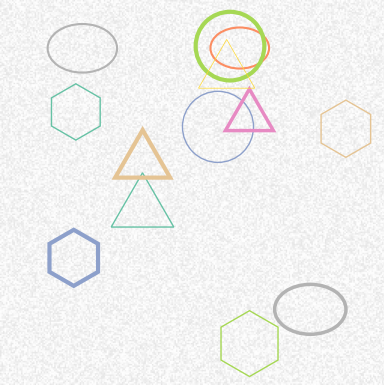[{"shape": "triangle", "thickness": 1, "radius": 0.47, "center": [0.37, 0.457]}, {"shape": "hexagon", "thickness": 1, "radius": 0.37, "center": [0.197, 0.709]}, {"shape": "oval", "thickness": 1.5, "radius": 0.38, "center": [0.623, 0.875]}, {"shape": "hexagon", "thickness": 3, "radius": 0.36, "center": [0.192, 0.33]}, {"shape": "circle", "thickness": 1, "radius": 0.46, "center": [0.566, 0.671]}, {"shape": "triangle", "thickness": 2.5, "radius": 0.36, "center": [0.648, 0.697]}, {"shape": "hexagon", "thickness": 1, "radius": 0.43, "center": [0.648, 0.108]}, {"shape": "circle", "thickness": 3, "radius": 0.45, "center": [0.597, 0.88]}, {"shape": "triangle", "thickness": 0.5, "radius": 0.42, "center": [0.589, 0.813]}, {"shape": "triangle", "thickness": 3, "radius": 0.41, "center": [0.371, 0.58]}, {"shape": "hexagon", "thickness": 1, "radius": 0.37, "center": [0.898, 0.666]}, {"shape": "oval", "thickness": 1.5, "radius": 0.45, "center": [0.214, 0.875]}, {"shape": "oval", "thickness": 2.5, "radius": 0.46, "center": [0.806, 0.197]}]